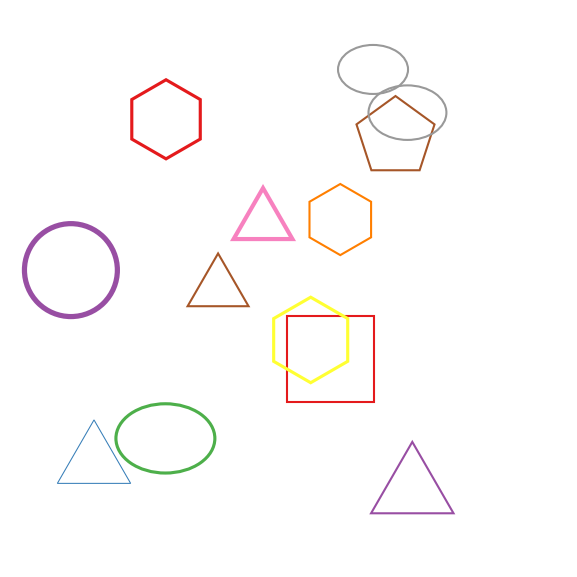[{"shape": "hexagon", "thickness": 1.5, "radius": 0.34, "center": [0.287, 0.793]}, {"shape": "square", "thickness": 1, "radius": 0.37, "center": [0.572, 0.378]}, {"shape": "triangle", "thickness": 0.5, "radius": 0.37, "center": [0.163, 0.199]}, {"shape": "oval", "thickness": 1.5, "radius": 0.43, "center": [0.286, 0.24]}, {"shape": "circle", "thickness": 2.5, "radius": 0.4, "center": [0.123, 0.531]}, {"shape": "triangle", "thickness": 1, "radius": 0.41, "center": [0.714, 0.152]}, {"shape": "hexagon", "thickness": 1, "radius": 0.31, "center": [0.589, 0.619]}, {"shape": "hexagon", "thickness": 1.5, "radius": 0.37, "center": [0.538, 0.41]}, {"shape": "pentagon", "thickness": 1, "radius": 0.36, "center": [0.685, 0.762]}, {"shape": "triangle", "thickness": 1, "radius": 0.3, "center": [0.378, 0.499]}, {"shape": "triangle", "thickness": 2, "radius": 0.29, "center": [0.455, 0.615]}, {"shape": "oval", "thickness": 1, "radius": 0.3, "center": [0.646, 0.879]}, {"shape": "oval", "thickness": 1, "radius": 0.34, "center": [0.706, 0.804]}]